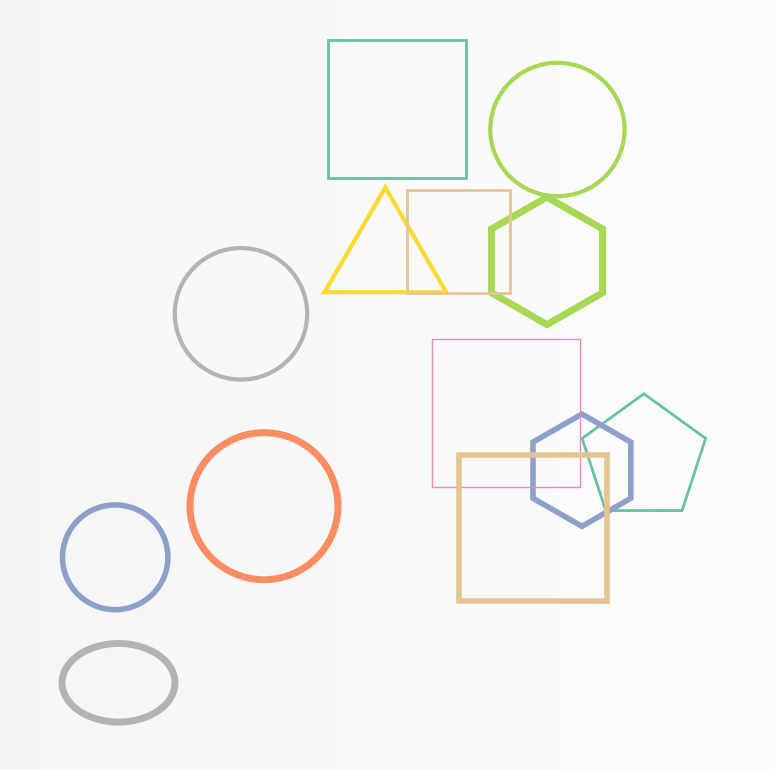[{"shape": "square", "thickness": 1, "radius": 0.45, "center": [0.512, 0.858]}, {"shape": "pentagon", "thickness": 1, "radius": 0.42, "center": [0.831, 0.405]}, {"shape": "circle", "thickness": 2.5, "radius": 0.48, "center": [0.341, 0.343]}, {"shape": "hexagon", "thickness": 2, "radius": 0.36, "center": [0.751, 0.389]}, {"shape": "circle", "thickness": 2, "radius": 0.34, "center": [0.149, 0.276]}, {"shape": "square", "thickness": 0.5, "radius": 0.48, "center": [0.653, 0.463]}, {"shape": "hexagon", "thickness": 2.5, "radius": 0.41, "center": [0.706, 0.661]}, {"shape": "circle", "thickness": 1.5, "radius": 0.43, "center": [0.719, 0.832]}, {"shape": "triangle", "thickness": 1.5, "radius": 0.45, "center": [0.497, 0.666]}, {"shape": "square", "thickness": 1, "radius": 0.33, "center": [0.591, 0.687]}, {"shape": "square", "thickness": 2, "radius": 0.48, "center": [0.688, 0.314]}, {"shape": "oval", "thickness": 2.5, "radius": 0.36, "center": [0.153, 0.113]}, {"shape": "circle", "thickness": 1.5, "radius": 0.43, "center": [0.311, 0.592]}]